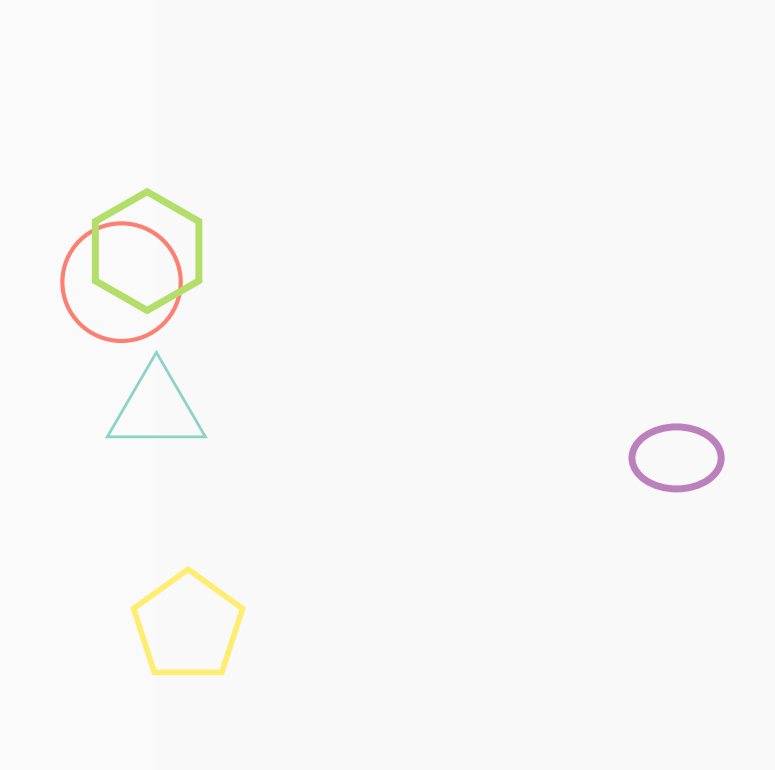[{"shape": "triangle", "thickness": 1, "radius": 0.37, "center": [0.202, 0.469]}, {"shape": "circle", "thickness": 1.5, "radius": 0.38, "center": [0.157, 0.634]}, {"shape": "hexagon", "thickness": 2.5, "radius": 0.39, "center": [0.19, 0.674]}, {"shape": "oval", "thickness": 2.5, "radius": 0.29, "center": [0.873, 0.405]}, {"shape": "pentagon", "thickness": 2, "radius": 0.37, "center": [0.243, 0.187]}]